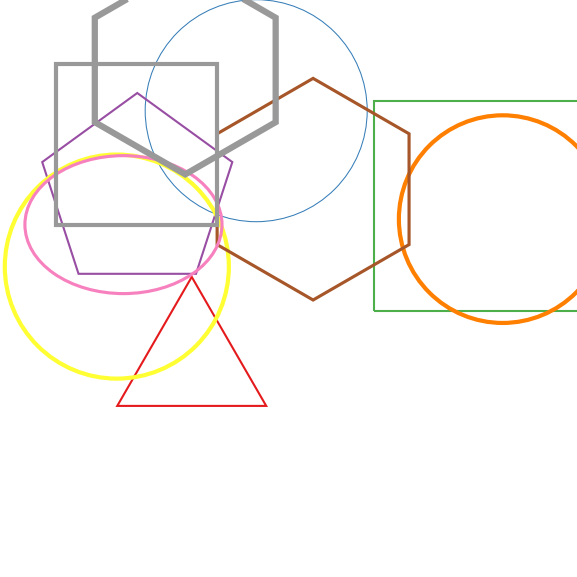[{"shape": "triangle", "thickness": 1, "radius": 0.74, "center": [0.332, 0.371]}, {"shape": "circle", "thickness": 0.5, "radius": 0.96, "center": [0.444, 0.807]}, {"shape": "square", "thickness": 1, "radius": 0.91, "center": [0.831, 0.642]}, {"shape": "pentagon", "thickness": 1, "radius": 0.87, "center": [0.238, 0.665]}, {"shape": "circle", "thickness": 2, "radius": 0.9, "center": [0.87, 0.62]}, {"shape": "circle", "thickness": 2, "radius": 0.97, "center": [0.202, 0.538]}, {"shape": "hexagon", "thickness": 1.5, "radius": 0.96, "center": [0.542, 0.672]}, {"shape": "oval", "thickness": 1.5, "radius": 0.85, "center": [0.214, 0.61]}, {"shape": "hexagon", "thickness": 3, "radius": 0.9, "center": [0.321, 0.878]}, {"shape": "square", "thickness": 2, "radius": 0.7, "center": [0.236, 0.749]}]